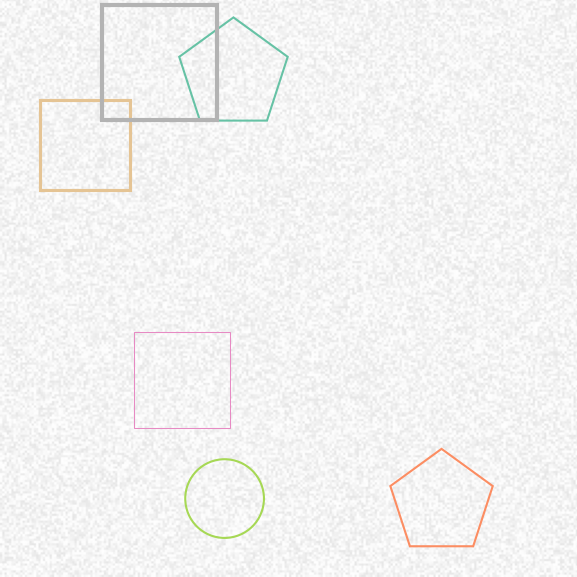[{"shape": "pentagon", "thickness": 1, "radius": 0.49, "center": [0.404, 0.87]}, {"shape": "pentagon", "thickness": 1, "radius": 0.47, "center": [0.765, 0.129]}, {"shape": "square", "thickness": 0.5, "radius": 0.42, "center": [0.315, 0.341]}, {"shape": "circle", "thickness": 1, "radius": 0.34, "center": [0.389, 0.136]}, {"shape": "square", "thickness": 1.5, "radius": 0.39, "center": [0.147, 0.748]}, {"shape": "square", "thickness": 2, "radius": 0.5, "center": [0.276, 0.891]}]